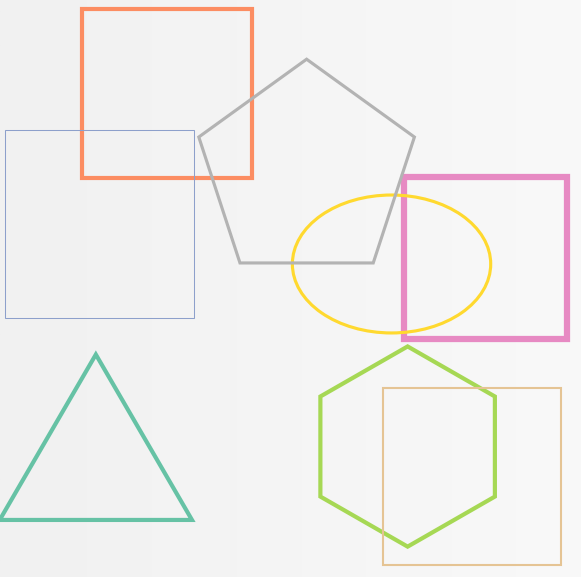[{"shape": "triangle", "thickness": 2, "radius": 0.95, "center": [0.165, 0.194]}, {"shape": "square", "thickness": 2, "radius": 0.73, "center": [0.287, 0.837]}, {"shape": "square", "thickness": 0.5, "radius": 0.81, "center": [0.172, 0.612]}, {"shape": "square", "thickness": 3, "radius": 0.7, "center": [0.835, 0.552]}, {"shape": "hexagon", "thickness": 2, "radius": 0.87, "center": [0.701, 0.226]}, {"shape": "oval", "thickness": 1.5, "radius": 0.85, "center": [0.674, 0.542]}, {"shape": "square", "thickness": 1, "radius": 0.76, "center": [0.812, 0.174]}, {"shape": "pentagon", "thickness": 1.5, "radius": 0.98, "center": [0.527, 0.702]}]